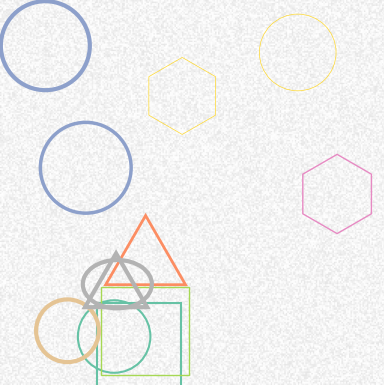[{"shape": "square", "thickness": 1.5, "radius": 0.55, "center": [0.36, 0.104]}, {"shape": "circle", "thickness": 1.5, "radius": 0.47, "center": [0.296, 0.126]}, {"shape": "triangle", "thickness": 2, "radius": 0.6, "center": [0.378, 0.32]}, {"shape": "circle", "thickness": 2.5, "radius": 0.59, "center": [0.223, 0.564]}, {"shape": "circle", "thickness": 3, "radius": 0.58, "center": [0.118, 0.881]}, {"shape": "hexagon", "thickness": 1, "radius": 0.51, "center": [0.876, 0.496]}, {"shape": "square", "thickness": 1, "radius": 0.57, "center": [0.378, 0.139]}, {"shape": "circle", "thickness": 0.5, "radius": 0.5, "center": [0.773, 0.864]}, {"shape": "hexagon", "thickness": 0.5, "radius": 0.5, "center": [0.473, 0.751]}, {"shape": "circle", "thickness": 3, "radius": 0.41, "center": [0.175, 0.141]}, {"shape": "triangle", "thickness": 3, "radius": 0.47, "center": [0.301, 0.249]}, {"shape": "oval", "thickness": 3, "radius": 0.45, "center": [0.305, 0.262]}]